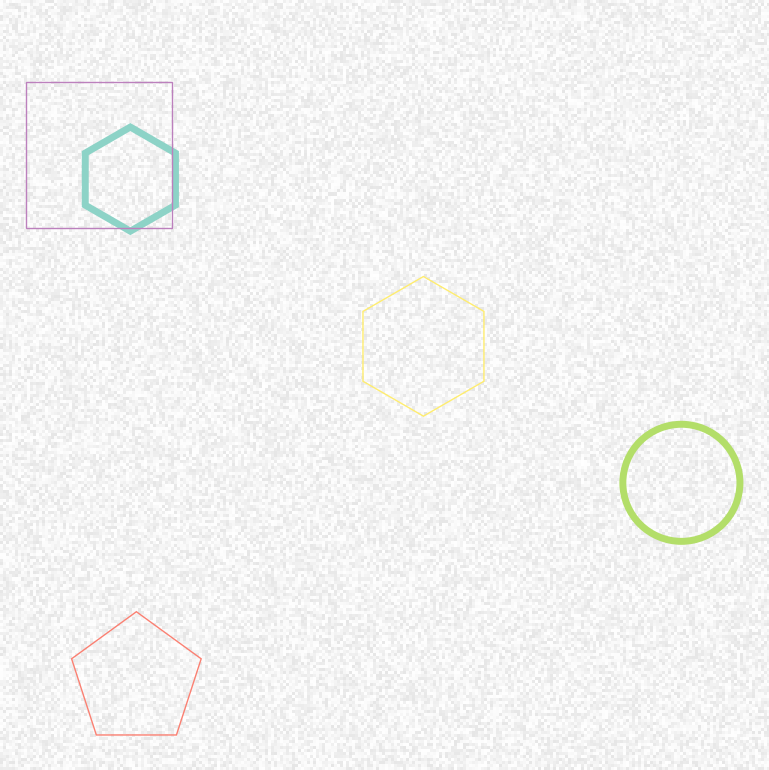[{"shape": "hexagon", "thickness": 2.5, "radius": 0.34, "center": [0.169, 0.767]}, {"shape": "pentagon", "thickness": 0.5, "radius": 0.44, "center": [0.177, 0.117]}, {"shape": "circle", "thickness": 2.5, "radius": 0.38, "center": [0.885, 0.373]}, {"shape": "square", "thickness": 0.5, "radius": 0.48, "center": [0.128, 0.799]}, {"shape": "hexagon", "thickness": 0.5, "radius": 0.45, "center": [0.55, 0.55]}]